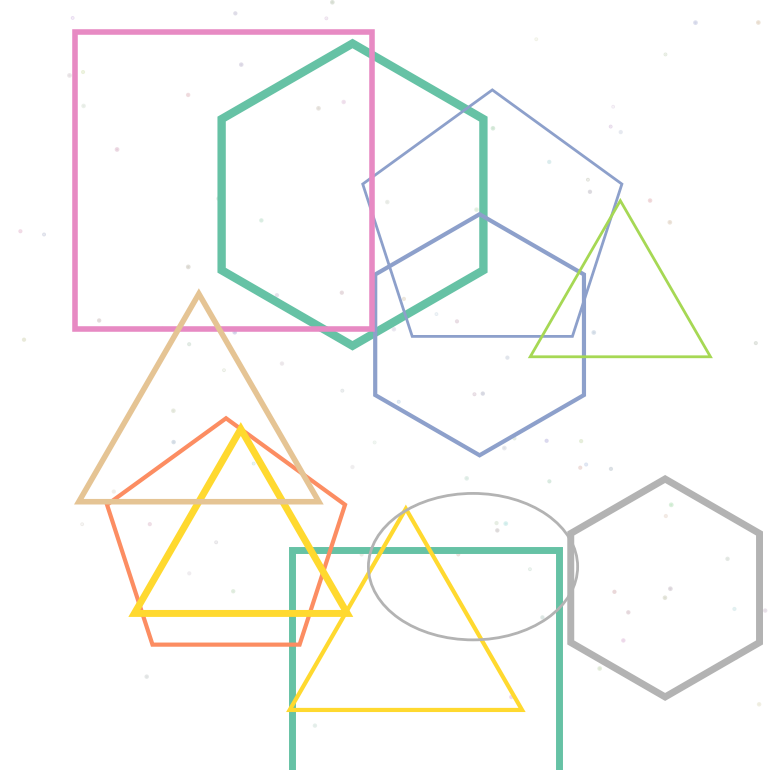[{"shape": "square", "thickness": 2.5, "radius": 0.87, "center": [0.552, 0.113]}, {"shape": "hexagon", "thickness": 3, "radius": 0.98, "center": [0.458, 0.747]}, {"shape": "pentagon", "thickness": 1.5, "radius": 0.81, "center": [0.294, 0.294]}, {"shape": "pentagon", "thickness": 1, "radius": 0.88, "center": [0.639, 0.706]}, {"shape": "hexagon", "thickness": 1.5, "radius": 0.78, "center": [0.623, 0.565]}, {"shape": "square", "thickness": 2, "radius": 0.96, "center": [0.29, 0.766]}, {"shape": "triangle", "thickness": 1, "radius": 0.68, "center": [0.806, 0.604]}, {"shape": "triangle", "thickness": 2.5, "radius": 0.8, "center": [0.313, 0.283]}, {"shape": "triangle", "thickness": 1.5, "radius": 0.87, "center": [0.527, 0.165]}, {"shape": "triangle", "thickness": 2, "radius": 0.9, "center": [0.258, 0.438]}, {"shape": "oval", "thickness": 1, "radius": 0.68, "center": [0.614, 0.264]}, {"shape": "hexagon", "thickness": 2.5, "radius": 0.71, "center": [0.864, 0.236]}]